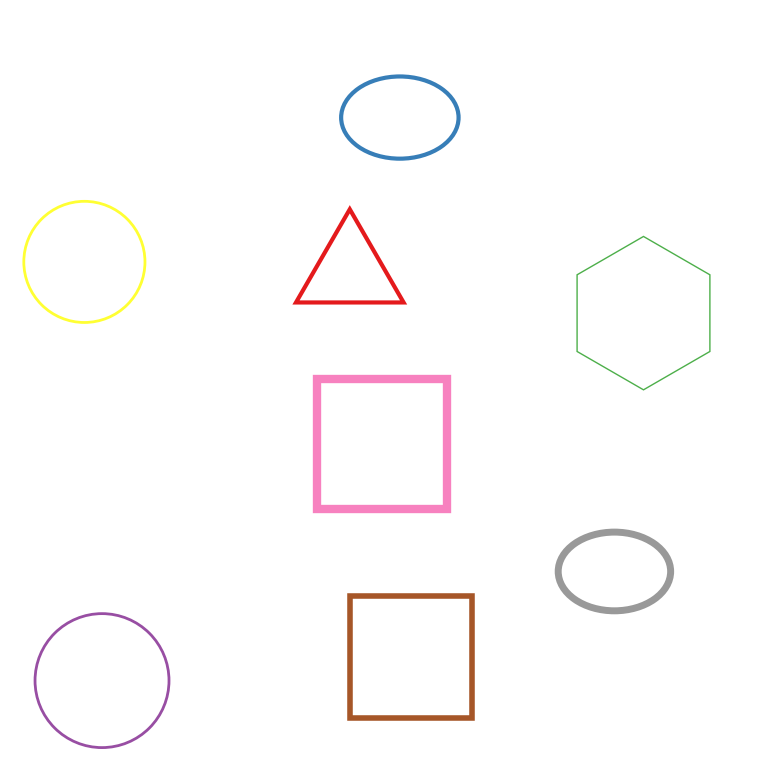[{"shape": "triangle", "thickness": 1.5, "radius": 0.4, "center": [0.454, 0.648]}, {"shape": "oval", "thickness": 1.5, "radius": 0.38, "center": [0.519, 0.847]}, {"shape": "hexagon", "thickness": 0.5, "radius": 0.5, "center": [0.836, 0.593]}, {"shape": "circle", "thickness": 1, "radius": 0.43, "center": [0.132, 0.116]}, {"shape": "circle", "thickness": 1, "radius": 0.39, "center": [0.11, 0.66]}, {"shape": "square", "thickness": 2, "radius": 0.4, "center": [0.534, 0.146]}, {"shape": "square", "thickness": 3, "radius": 0.42, "center": [0.496, 0.424]}, {"shape": "oval", "thickness": 2.5, "radius": 0.37, "center": [0.798, 0.258]}]